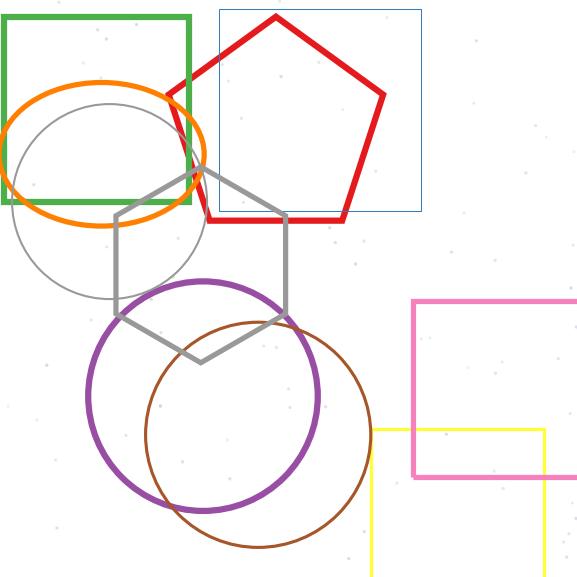[{"shape": "pentagon", "thickness": 3, "radius": 0.98, "center": [0.478, 0.775]}, {"shape": "square", "thickness": 0.5, "radius": 0.88, "center": [0.554, 0.809]}, {"shape": "square", "thickness": 3, "radius": 0.8, "center": [0.167, 0.81]}, {"shape": "circle", "thickness": 3, "radius": 0.99, "center": [0.351, 0.313]}, {"shape": "oval", "thickness": 2.5, "radius": 0.89, "center": [0.176, 0.732]}, {"shape": "square", "thickness": 1.5, "radius": 0.75, "center": [0.792, 0.107]}, {"shape": "circle", "thickness": 1.5, "radius": 0.97, "center": [0.447, 0.246]}, {"shape": "square", "thickness": 2.5, "radius": 0.76, "center": [0.867, 0.325]}, {"shape": "circle", "thickness": 1, "radius": 0.84, "center": [0.19, 0.65]}, {"shape": "hexagon", "thickness": 2.5, "radius": 0.85, "center": [0.348, 0.541]}]